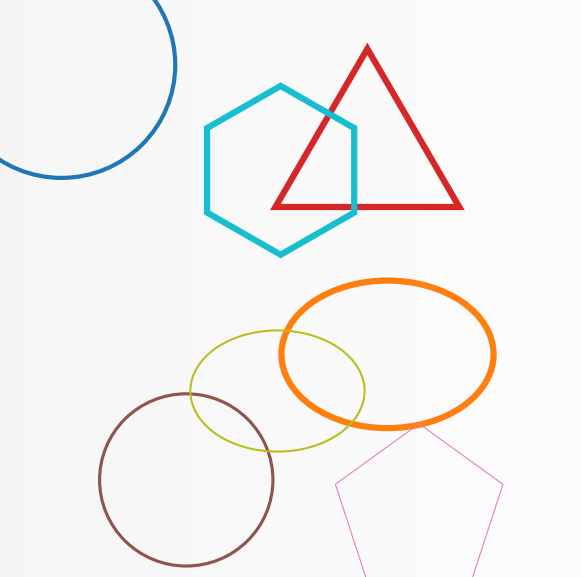[{"shape": "circle", "thickness": 2, "radius": 0.98, "center": [0.106, 0.887]}, {"shape": "oval", "thickness": 3, "radius": 0.91, "center": [0.667, 0.386]}, {"shape": "triangle", "thickness": 3, "radius": 0.91, "center": [0.632, 0.732]}, {"shape": "circle", "thickness": 1.5, "radius": 0.75, "center": [0.32, 0.168]}, {"shape": "pentagon", "thickness": 0.5, "radius": 0.76, "center": [0.721, 0.114]}, {"shape": "oval", "thickness": 1, "radius": 0.75, "center": [0.477, 0.322]}, {"shape": "hexagon", "thickness": 3, "radius": 0.73, "center": [0.483, 0.704]}]